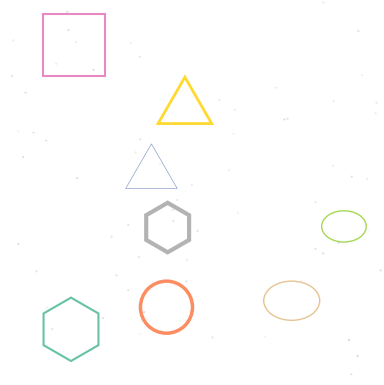[{"shape": "hexagon", "thickness": 1.5, "radius": 0.41, "center": [0.184, 0.145]}, {"shape": "circle", "thickness": 2.5, "radius": 0.34, "center": [0.432, 0.202]}, {"shape": "triangle", "thickness": 0.5, "radius": 0.39, "center": [0.393, 0.549]}, {"shape": "square", "thickness": 1.5, "radius": 0.4, "center": [0.192, 0.882]}, {"shape": "oval", "thickness": 1, "radius": 0.29, "center": [0.893, 0.412]}, {"shape": "triangle", "thickness": 2, "radius": 0.4, "center": [0.48, 0.719]}, {"shape": "oval", "thickness": 1, "radius": 0.36, "center": [0.758, 0.219]}, {"shape": "hexagon", "thickness": 3, "radius": 0.32, "center": [0.435, 0.409]}]